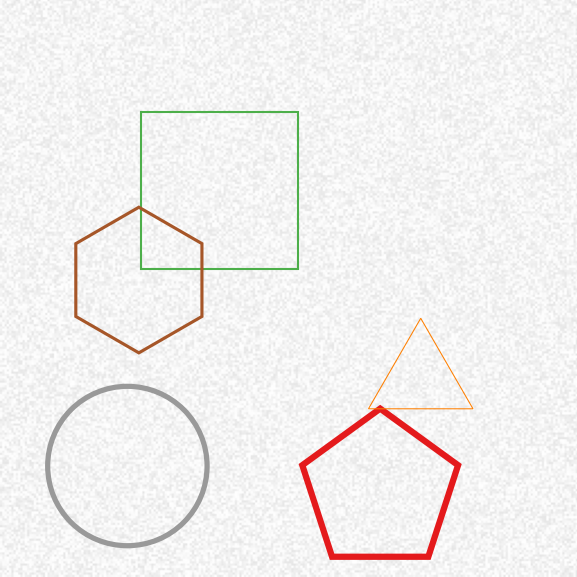[{"shape": "pentagon", "thickness": 3, "radius": 0.71, "center": [0.658, 0.15]}, {"shape": "square", "thickness": 1, "radius": 0.68, "center": [0.38, 0.669]}, {"shape": "triangle", "thickness": 0.5, "radius": 0.52, "center": [0.729, 0.344]}, {"shape": "hexagon", "thickness": 1.5, "radius": 0.63, "center": [0.24, 0.514]}, {"shape": "circle", "thickness": 2.5, "radius": 0.69, "center": [0.221, 0.192]}]